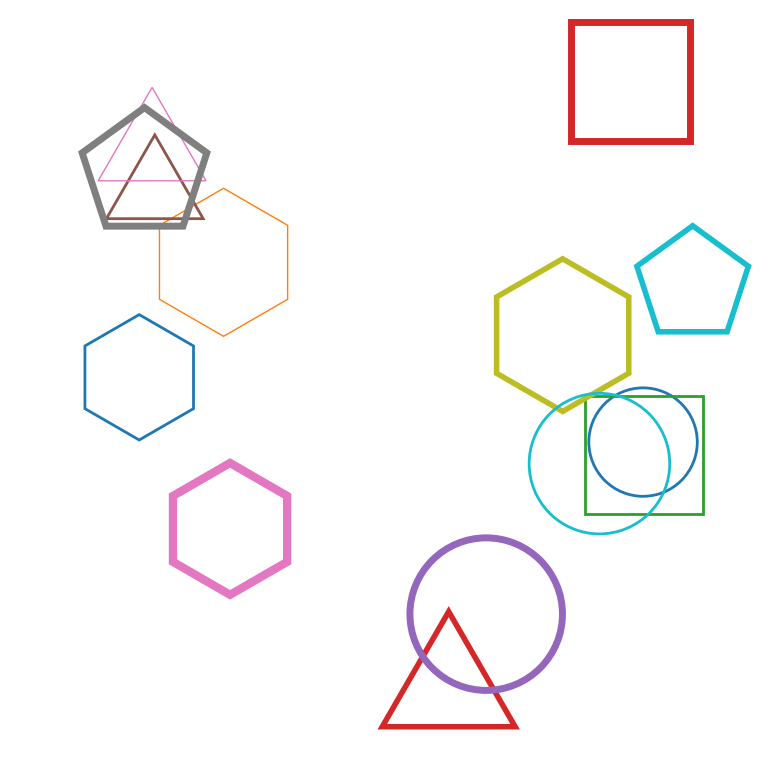[{"shape": "circle", "thickness": 1, "radius": 0.35, "center": [0.835, 0.426]}, {"shape": "hexagon", "thickness": 1, "radius": 0.41, "center": [0.181, 0.51]}, {"shape": "hexagon", "thickness": 0.5, "radius": 0.48, "center": [0.29, 0.659]}, {"shape": "square", "thickness": 1, "radius": 0.38, "center": [0.836, 0.409]}, {"shape": "square", "thickness": 2.5, "radius": 0.39, "center": [0.819, 0.894]}, {"shape": "triangle", "thickness": 2, "radius": 0.5, "center": [0.583, 0.106]}, {"shape": "circle", "thickness": 2.5, "radius": 0.5, "center": [0.631, 0.202]}, {"shape": "triangle", "thickness": 1, "radius": 0.36, "center": [0.201, 0.752]}, {"shape": "triangle", "thickness": 0.5, "radius": 0.4, "center": [0.198, 0.806]}, {"shape": "hexagon", "thickness": 3, "radius": 0.43, "center": [0.299, 0.313]}, {"shape": "pentagon", "thickness": 2.5, "radius": 0.43, "center": [0.188, 0.775]}, {"shape": "hexagon", "thickness": 2, "radius": 0.5, "center": [0.731, 0.565]}, {"shape": "circle", "thickness": 1, "radius": 0.46, "center": [0.779, 0.398]}, {"shape": "pentagon", "thickness": 2, "radius": 0.38, "center": [0.9, 0.631]}]